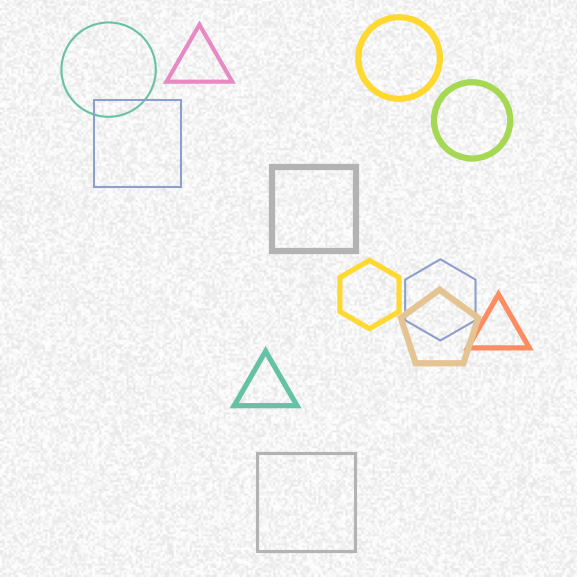[{"shape": "triangle", "thickness": 2.5, "radius": 0.31, "center": [0.46, 0.328]}, {"shape": "circle", "thickness": 1, "radius": 0.41, "center": [0.188, 0.879]}, {"shape": "triangle", "thickness": 2.5, "radius": 0.31, "center": [0.863, 0.428]}, {"shape": "square", "thickness": 1, "radius": 0.38, "center": [0.238, 0.751]}, {"shape": "hexagon", "thickness": 1, "radius": 0.35, "center": [0.762, 0.48]}, {"shape": "triangle", "thickness": 2, "radius": 0.33, "center": [0.345, 0.891]}, {"shape": "circle", "thickness": 3, "radius": 0.33, "center": [0.818, 0.791]}, {"shape": "circle", "thickness": 3, "radius": 0.35, "center": [0.691, 0.899]}, {"shape": "hexagon", "thickness": 2.5, "radius": 0.3, "center": [0.64, 0.489]}, {"shape": "pentagon", "thickness": 3, "radius": 0.35, "center": [0.761, 0.427]}, {"shape": "square", "thickness": 3, "radius": 0.36, "center": [0.544, 0.638]}, {"shape": "square", "thickness": 1.5, "radius": 0.43, "center": [0.53, 0.13]}]